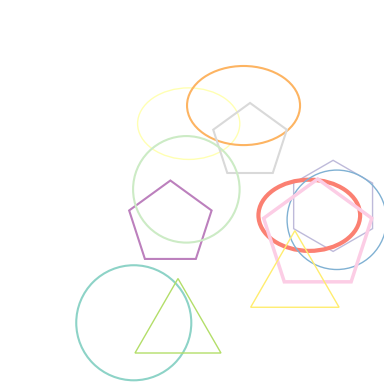[{"shape": "circle", "thickness": 1.5, "radius": 0.75, "center": [0.347, 0.162]}, {"shape": "oval", "thickness": 1, "radius": 0.66, "center": [0.49, 0.679]}, {"shape": "hexagon", "thickness": 1, "radius": 0.59, "center": [0.865, 0.465]}, {"shape": "oval", "thickness": 3, "radius": 0.66, "center": [0.803, 0.441]}, {"shape": "circle", "thickness": 1, "radius": 0.65, "center": [0.875, 0.429]}, {"shape": "oval", "thickness": 1.5, "radius": 0.73, "center": [0.633, 0.726]}, {"shape": "triangle", "thickness": 1, "radius": 0.64, "center": [0.462, 0.148]}, {"shape": "pentagon", "thickness": 2.5, "radius": 0.74, "center": [0.825, 0.387]}, {"shape": "pentagon", "thickness": 1.5, "radius": 0.5, "center": [0.649, 0.632]}, {"shape": "pentagon", "thickness": 1.5, "radius": 0.56, "center": [0.443, 0.419]}, {"shape": "circle", "thickness": 1.5, "radius": 0.69, "center": [0.484, 0.508]}, {"shape": "triangle", "thickness": 1, "radius": 0.66, "center": [0.766, 0.268]}]